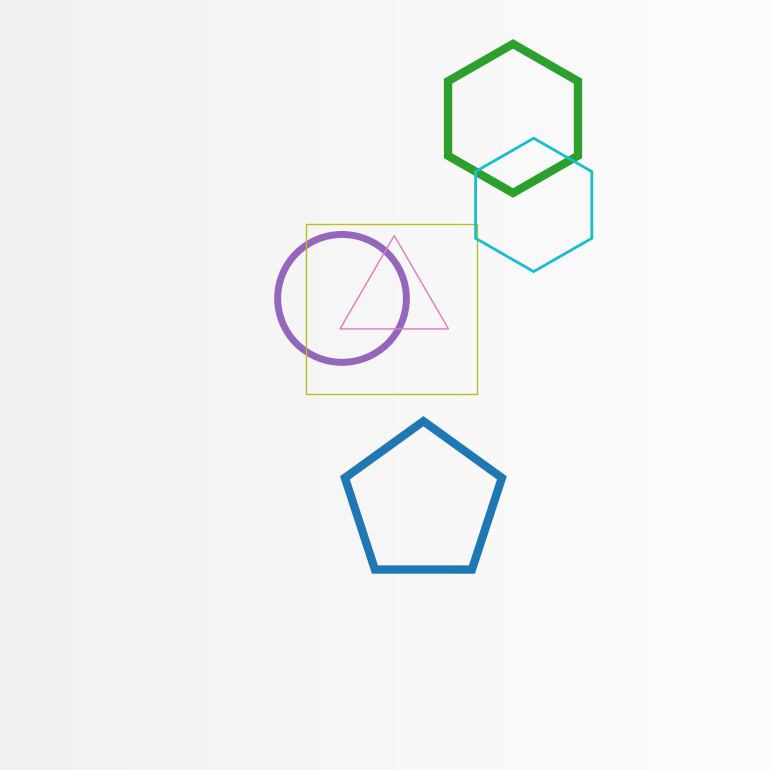[{"shape": "pentagon", "thickness": 3, "radius": 0.53, "center": [0.546, 0.346]}, {"shape": "hexagon", "thickness": 3, "radius": 0.48, "center": [0.662, 0.846]}, {"shape": "circle", "thickness": 2.5, "radius": 0.42, "center": [0.441, 0.612]}, {"shape": "triangle", "thickness": 0.5, "radius": 0.4, "center": [0.509, 0.613]}, {"shape": "square", "thickness": 0.5, "radius": 0.55, "center": [0.505, 0.599]}, {"shape": "hexagon", "thickness": 1, "radius": 0.43, "center": [0.689, 0.734]}]